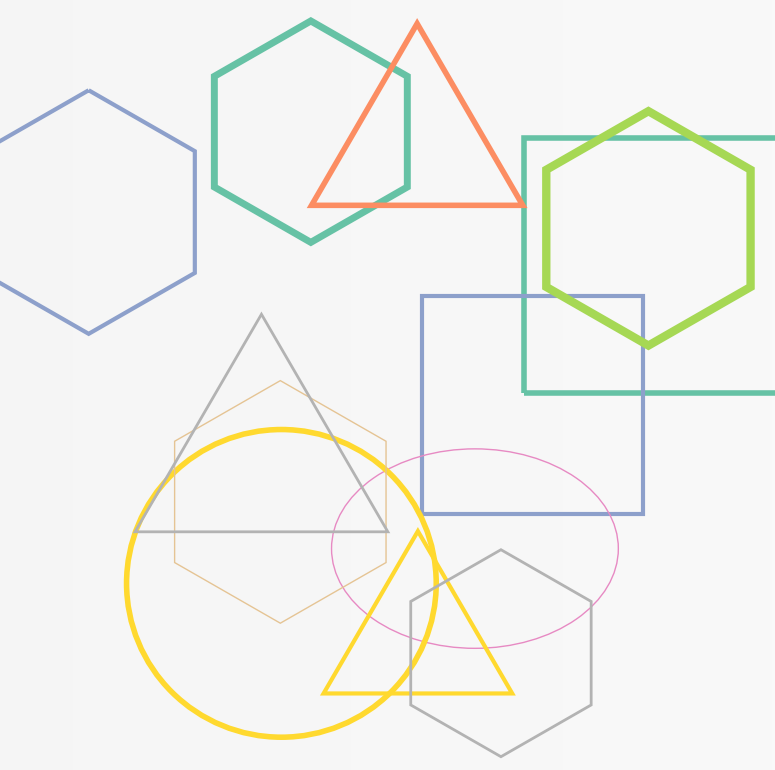[{"shape": "square", "thickness": 2, "radius": 0.83, "center": [0.841, 0.655]}, {"shape": "hexagon", "thickness": 2.5, "radius": 0.72, "center": [0.401, 0.829]}, {"shape": "triangle", "thickness": 2, "radius": 0.79, "center": [0.538, 0.812]}, {"shape": "square", "thickness": 1.5, "radius": 0.71, "center": [0.687, 0.474]}, {"shape": "hexagon", "thickness": 1.5, "radius": 0.79, "center": [0.114, 0.725]}, {"shape": "oval", "thickness": 0.5, "radius": 0.93, "center": [0.613, 0.288]}, {"shape": "hexagon", "thickness": 3, "radius": 0.76, "center": [0.837, 0.703]}, {"shape": "circle", "thickness": 2, "radius": 1.0, "center": [0.363, 0.242]}, {"shape": "triangle", "thickness": 1.5, "radius": 0.7, "center": [0.539, 0.17]}, {"shape": "hexagon", "thickness": 0.5, "radius": 0.79, "center": [0.362, 0.348]}, {"shape": "triangle", "thickness": 1, "radius": 0.94, "center": [0.337, 0.404]}, {"shape": "hexagon", "thickness": 1, "radius": 0.67, "center": [0.646, 0.152]}]